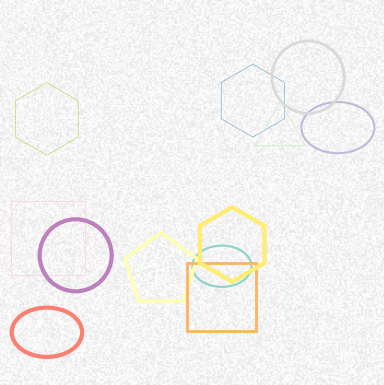[{"shape": "oval", "thickness": 1.5, "radius": 0.38, "center": [0.576, 0.308]}, {"shape": "pentagon", "thickness": 2.5, "radius": 0.49, "center": [0.418, 0.298]}, {"shape": "oval", "thickness": 1.5, "radius": 0.47, "center": [0.878, 0.668]}, {"shape": "oval", "thickness": 3, "radius": 0.46, "center": [0.122, 0.137]}, {"shape": "hexagon", "thickness": 0.5, "radius": 0.47, "center": [0.657, 0.739]}, {"shape": "square", "thickness": 2, "radius": 0.44, "center": [0.575, 0.228]}, {"shape": "hexagon", "thickness": 0.5, "radius": 0.47, "center": [0.122, 0.691]}, {"shape": "square", "thickness": 0.5, "radius": 0.48, "center": [0.125, 0.381]}, {"shape": "circle", "thickness": 2, "radius": 0.47, "center": [0.8, 0.8]}, {"shape": "circle", "thickness": 3, "radius": 0.47, "center": [0.196, 0.337]}, {"shape": "triangle", "thickness": 0.5, "radius": 0.38, "center": [0.728, 0.66]}, {"shape": "hexagon", "thickness": 3, "radius": 0.48, "center": [0.603, 0.365]}]